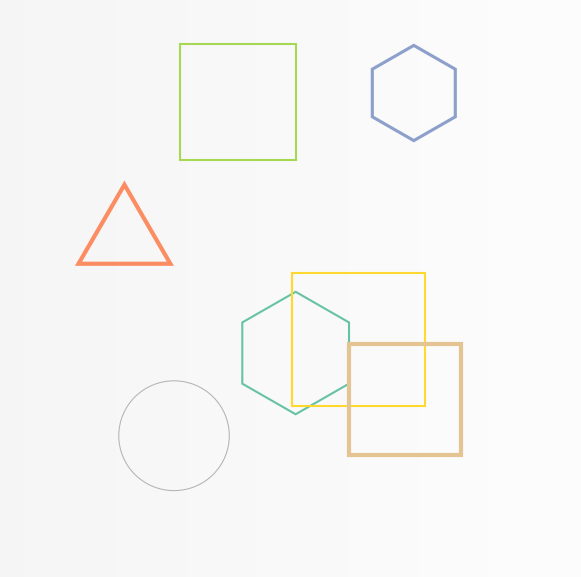[{"shape": "hexagon", "thickness": 1, "radius": 0.53, "center": [0.509, 0.388]}, {"shape": "triangle", "thickness": 2, "radius": 0.46, "center": [0.214, 0.588]}, {"shape": "hexagon", "thickness": 1.5, "radius": 0.41, "center": [0.712, 0.838]}, {"shape": "square", "thickness": 1, "radius": 0.5, "center": [0.41, 0.822]}, {"shape": "square", "thickness": 1, "radius": 0.57, "center": [0.617, 0.411]}, {"shape": "square", "thickness": 2, "radius": 0.48, "center": [0.696, 0.308]}, {"shape": "circle", "thickness": 0.5, "radius": 0.48, "center": [0.299, 0.245]}]